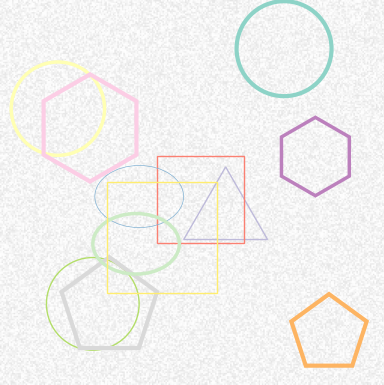[{"shape": "circle", "thickness": 3, "radius": 0.62, "center": [0.738, 0.874]}, {"shape": "circle", "thickness": 2.5, "radius": 0.61, "center": [0.15, 0.718]}, {"shape": "triangle", "thickness": 1, "radius": 0.63, "center": [0.586, 0.441]}, {"shape": "square", "thickness": 1, "radius": 0.56, "center": [0.521, 0.483]}, {"shape": "oval", "thickness": 0.5, "radius": 0.58, "center": [0.362, 0.49]}, {"shape": "pentagon", "thickness": 3, "radius": 0.51, "center": [0.855, 0.133]}, {"shape": "circle", "thickness": 1, "radius": 0.6, "center": [0.241, 0.211]}, {"shape": "hexagon", "thickness": 3, "radius": 0.7, "center": [0.234, 0.668]}, {"shape": "pentagon", "thickness": 3, "radius": 0.65, "center": [0.284, 0.202]}, {"shape": "hexagon", "thickness": 2.5, "radius": 0.51, "center": [0.819, 0.593]}, {"shape": "oval", "thickness": 2.5, "radius": 0.56, "center": [0.354, 0.367]}, {"shape": "square", "thickness": 1, "radius": 0.72, "center": [0.421, 0.384]}]